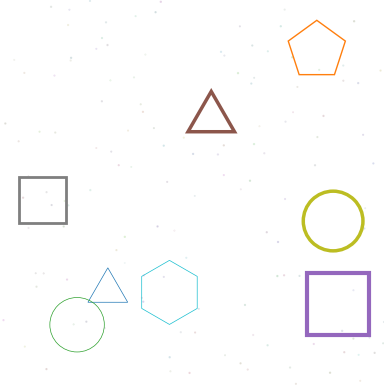[{"shape": "triangle", "thickness": 0.5, "radius": 0.3, "center": [0.28, 0.245]}, {"shape": "pentagon", "thickness": 1, "radius": 0.39, "center": [0.823, 0.869]}, {"shape": "circle", "thickness": 0.5, "radius": 0.35, "center": [0.2, 0.157]}, {"shape": "square", "thickness": 3, "radius": 0.4, "center": [0.878, 0.209]}, {"shape": "triangle", "thickness": 2.5, "radius": 0.35, "center": [0.549, 0.693]}, {"shape": "square", "thickness": 2, "radius": 0.3, "center": [0.111, 0.481]}, {"shape": "circle", "thickness": 2.5, "radius": 0.39, "center": [0.865, 0.426]}, {"shape": "hexagon", "thickness": 0.5, "radius": 0.42, "center": [0.44, 0.241]}]